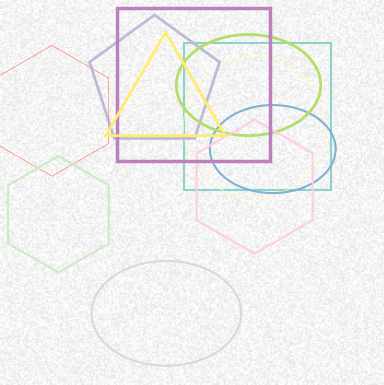[{"shape": "square", "thickness": 1.5, "radius": 0.96, "center": [0.669, 0.697]}, {"shape": "circle", "thickness": 0.5, "radius": 0.92, "center": [0.661, 0.67]}, {"shape": "pentagon", "thickness": 2, "radius": 0.89, "center": [0.401, 0.784]}, {"shape": "hexagon", "thickness": 0.5, "radius": 0.85, "center": [0.135, 0.712]}, {"shape": "oval", "thickness": 1.5, "radius": 0.82, "center": [0.709, 0.613]}, {"shape": "oval", "thickness": 2, "radius": 0.94, "center": [0.645, 0.779]}, {"shape": "hexagon", "thickness": 1.5, "radius": 0.87, "center": [0.661, 0.515]}, {"shape": "oval", "thickness": 1.5, "radius": 0.97, "center": [0.432, 0.186]}, {"shape": "square", "thickness": 2.5, "radius": 0.99, "center": [0.503, 0.781]}, {"shape": "hexagon", "thickness": 1.5, "radius": 0.76, "center": [0.152, 0.443]}, {"shape": "triangle", "thickness": 2, "radius": 0.89, "center": [0.43, 0.737]}]